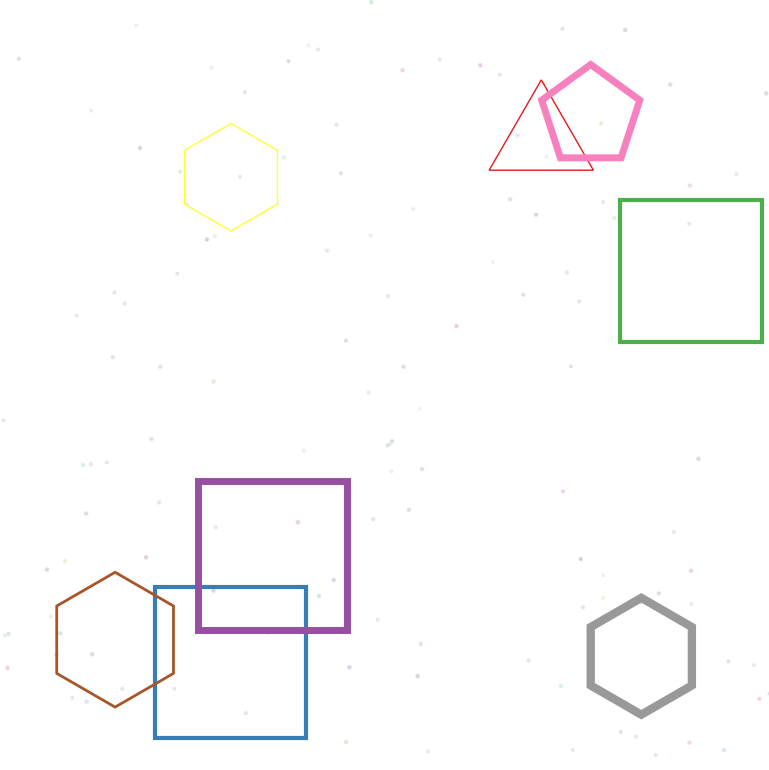[{"shape": "triangle", "thickness": 0.5, "radius": 0.39, "center": [0.703, 0.818]}, {"shape": "square", "thickness": 1.5, "radius": 0.49, "center": [0.299, 0.139]}, {"shape": "square", "thickness": 1.5, "radius": 0.46, "center": [0.898, 0.648]}, {"shape": "square", "thickness": 2.5, "radius": 0.48, "center": [0.354, 0.279]}, {"shape": "hexagon", "thickness": 0.5, "radius": 0.35, "center": [0.3, 0.77]}, {"shape": "hexagon", "thickness": 1, "radius": 0.44, "center": [0.149, 0.169]}, {"shape": "pentagon", "thickness": 2.5, "radius": 0.33, "center": [0.767, 0.849]}, {"shape": "hexagon", "thickness": 3, "radius": 0.38, "center": [0.833, 0.148]}]